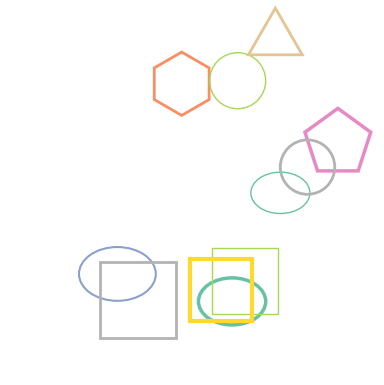[{"shape": "oval", "thickness": 1, "radius": 0.38, "center": [0.728, 0.499]}, {"shape": "oval", "thickness": 2.5, "radius": 0.44, "center": [0.603, 0.217]}, {"shape": "hexagon", "thickness": 2, "radius": 0.41, "center": [0.472, 0.782]}, {"shape": "oval", "thickness": 1.5, "radius": 0.5, "center": [0.305, 0.288]}, {"shape": "pentagon", "thickness": 2.5, "radius": 0.45, "center": [0.878, 0.629]}, {"shape": "square", "thickness": 1, "radius": 0.43, "center": [0.637, 0.269]}, {"shape": "circle", "thickness": 1, "radius": 0.36, "center": [0.617, 0.79]}, {"shape": "square", "thickness": 3, "radius": 0.4, "center": [0.575, 0.248]}, {"shape": "triangle", "thickness": 2, "radius": 0.4, "center": [0.715, 0.898]}, {"shape": "circle", "thickness": 2, "radius": 0.35, "center": [0.799, 0.566]}, {"shape": "square", "thickness": 2, "radius": 0.5, "center": [0.359, 0.221]}]